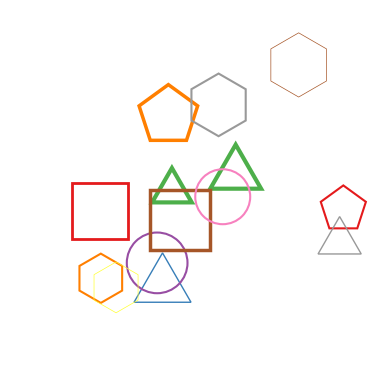[{"shape": "square", "thickness": 2, "radius": 0.36, "center": [0.26, 0.451]}, {"shape": "pentagon", "thickness": 1.5, "radius": 0.31, "center": [0.892, 0.457]}, {"shape": "triangle", "thickness": 1, "radius": 0.43, "center": [0.422, 0.258]}, {"shape": "triangle", "thickness": 3, "radius": 0.38, "center": [0.612, 0.548]}, {"shape": "triangle", "thickness": 3, "radius": 0.3, "center": [0.447, 0.504]}, {"shape": "circle", "thickness": 1.5, "radius": 0.39, "center": [0.408, 0.317]}, {"shape": "pentagon", "thickness": 2.5, "radius": 0.4, "center": [0.437, 0.7]}, {"shape": "hexagon", "thickness": 1.5, "radius": 0.32, "center": [0.262, 0.277]}, {"shape": "hexagon", "thickness": 0.5, "radius": 0.33, "center": [0.301, 0.254]}, {"shape": "square", "thickness": 2.5, "radius": 0.39, "center": [0.467, 0.429]}, {"shape": "hexagon", "thickness": 0.5, "radius": 0.42, "center": [0.776, 0.831]}, {"shape": "circle", "thickness": 1.5, "radius": 0.36, "center": [0.579, 0.489]}, {"shape": "hexagon", "thickness": 1.5, "radius": 0.41, "center": [0.568, 0.728]}, {"shape": "triangle", "thickness": 1, "radius": 0.32, "center": [0.882, 0.373]}]